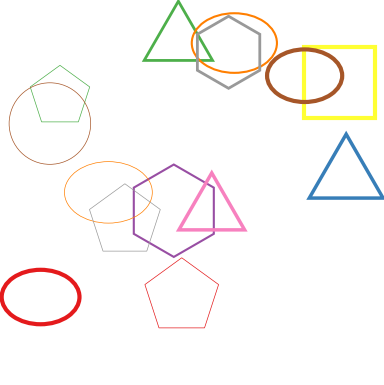[{"shape": "oval", "thickness": 3, "radius": 0.51, "center": [0.105, 0.229]}, {"shape": "pentagon", "thickness": 0.5, "radius": 0.5, "center": [0.472, 0.23]}, {"shape": "triangle", "thickness": 2.5, "radius": 0.55, "center": [0.899, 0.541]}, {"shape": "pentagon", "thickness": 0.5, "radius": 0.41, "center": [0.156, 0.749]}, {"shape": "triangle", "thickness": 2, "radius": 0.51, "center": [0.463, 0.894]}, {"shape": "hexagon", "thickness": 1.5, "radius": 0.6, "center": [0.451, 0.453]}, {"shape": "oval", "thickness": 1.5, "radius": 0.55, "center": [0.609, 0.888]}, {"shape": "oval", "thickness": 0.5, "radius": 0.57, "center": [0.282, 0.5]}, {"shape": "square", "thickness": 3, "radius": 0.46, "center": [0.881, 0.786]}, {"shape": "circle", "thickness": 0.5, "radius": 0.53, "center": [0.13, 0.679]}, {"shape": "oval", "thickness": 3, "radius": 0.49, "center": [0.791, 0.803]}, {"shape": "triangle", "thickness": 2.5, "radius": 0.49, "center": [0.55, 0.452]}, {"shape": "hexagon", "thickness": 2, "radius": 0.47, "center": [0.594, 0.864]}, {"shape": "pentagon", "thickness": 0.5, "radius": 0.48, "center": [0.324, 0.426]}]